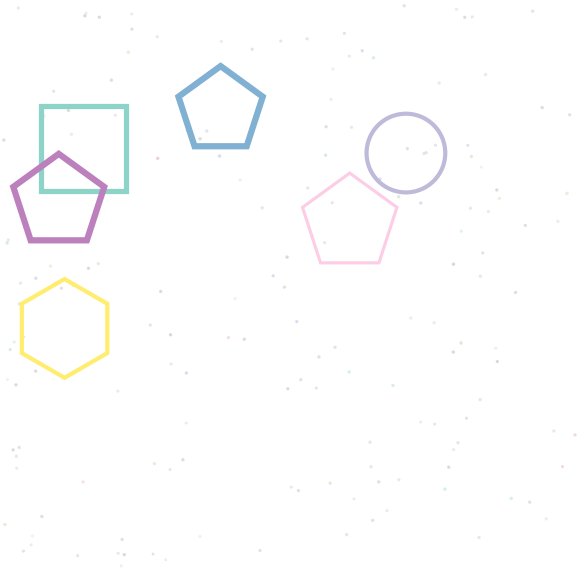[{"shape": "square", "thickness": 2.5, "radius": 0.37, "center": [0.145, 0.741]}, {"shape": "circle", "thickness": 2, "radius": 0.34, "center": [0.703, 0.734]}, {"shape": "pentagon", "thickness": 3, "radius": 0.38, "center": [0.382, 0.808]}, {"shape": "pentagon", "thickness": 1.5, "radius": 0.43, "center": [0.606, 0.613]}, {"shape": "pentagon", "thickness": 3, "radius": 0.41, "center": [0.102, 0.65]}, {"shape": "hexagon", "thickness": 2, "radius": 0.43, "center": [0.112, 0.43]}]